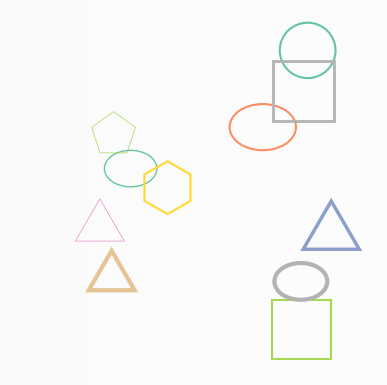[{"shape": "circle", "thickness": 1.5, "radius": 0.36, "center": [0.794, 0.869]}, {"shape": "oval", "thickness": 1, "radius": 0.34, "center": [0.337, 0.562]}, {"shape": "oval", "thickness": 1.5, "radius": 0.43, "center": [0.678, 0.67]}, {"shape": "triangle", "thickness": 2.5, "radius": 0.42, "center": [0.855, 0.394]}, {"shape": "triangle", "thickness": 0.5, "radius": 0.37, "center": [0.258, 0.41]}, {"shape": "square", "thickness": 1.5, "radius": 0.38, "center": [0.779, 0.144]}, {"shape": "pentagon", "thickness": 0.5, "radius": 0.3, "center": [0.293, 0.651]}, {"shape": "hexagon", "thickness": 1.5, "radius": 0.34, "center": [0.432, 0.513]}, {"shape": "triangle", "thickness": 3, "radius": 0.34, "center": [0.288, 0.28]}, {"shape": "square", "thickness": 2, "radius": 0.39, "center": [0.783, 0.764]}, {"shape": "oval", "thickness": 3, "radius": 0.34, "center": [0.776, 0.269]}]